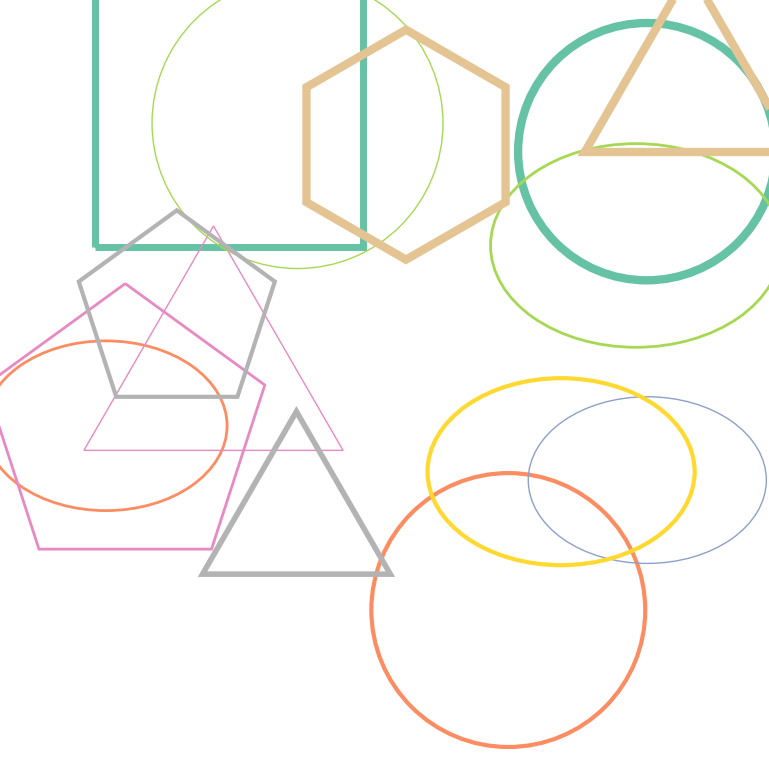[{"shape": "circle", "thickness": 3, "radius": 0.84, "center": [0.84, 0.803]}, {"shape": "square", "thickness": 2.5, "radius": 0.87, "center": [0.297, 0.852]}, {"shape": "circle", "thickness": 1.5, "radius": 0.89, "center": [0.66, 0.208]}, {"shape": "oval", "thickness": 1, "radius": 0.79, "center": [0.137, 0.447]}, {"shape": "oval", "thickness": 0.5, "radius": 0.77, "center": [0.841, 0.377]}, {"shape": "triangle", "thickness": 0.5, "radius": 0.97, "center": [0.277, 0.512]}, {"shape": "pentagon", "thickness": 1, "radius": 0.95, "center": [0.163, 0.441]}, {"shape": "oval", "thickness": 1, "radius": 0.94, "center": [0.826, 0.681]}, {"shape": "circle", "thickness": 0.5, "radius": 0.94, "center": [0.386, 0.84]}, {"shape": "oval", "thickness": 1.5, "radius": 0.87, "center": [0.729, 0.387]}, {"shape": "triangle", "thickness": 3, "radius": 0.79, "center": [0.896, 0.881]}, {"shape": "hexagon", "thickness": 3, "radius": 0.75, "center": [0.527, 0.812]}, {"shape": "triangle", "thickness": 2, "radius": 0.7, "center": [0.385, 0.325]}, {"shape": "pentagon", "thickness": 1.5, "radius": 0.67, "center": [0.23, 0.593]}]